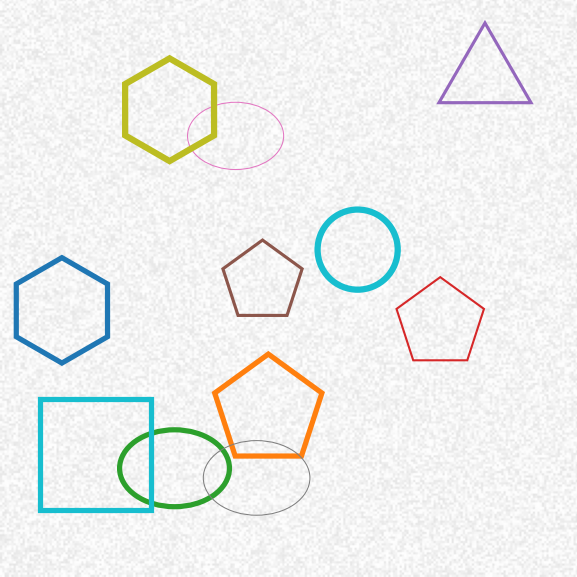[{"shape": "hexagon", "thickness": 2.5, "radius": 0.46, "center": [0.107, 0.462]}, {"shape": "pentagon", "thickness": 2.5, "radius": 0.49, "center": [0.465, 0.288]}, {"shape": "oval", "thickness": 2.5, "radius": 0.48, "center": [0.302, 0.188]}, {"shape": "pentagon", "thickness": 1, "radius": 0.4, "center": [0.762, 0.44]}, {"shape": "triangle", "thickness": 1.5, "radius": 0.46, "center": [0.84, 0.867]}, {"shape": "pentagon", "thickness": 1.5, "radius": 0.36, "center": [0.455, 0.511]}, {"shape": "oval", "thickness": 0.5, "radius": 0.42, "center": [0.408, 0.764]}, {"shape": "oval", "thickness": 0.5, "radius": 0.46, "center": [0.444, 0.172]}, {"shape": "hexagon", "thickness": 3, "radius": 0.44, "center": [0.294, 0.809]}, {"shape": "square", "thickness": 2.5, "radius": 0.48, "center": [0.165, 0.211]}, {"shape": "circle", "thickness": 3, "radius": 0.35, "center": [0.619, 0.567]}]